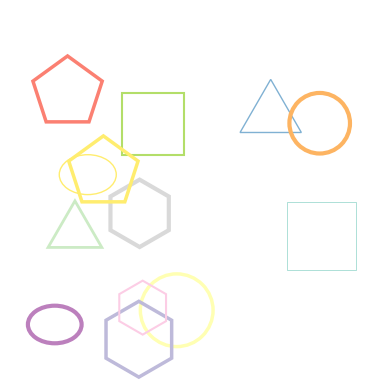[{"shape": "square", "thickness": 0.5, "radius": 0.45, "center": [0.836, 0.387]}, {"shape": "circle", "thickness": 2.5, "radius": 0.47, "center": [0.459, 0.194]}, {"shape": "hexagon", "thickness": 2.5, "radius": 0.49, "center": [0.361, 0.119]}, {"shape": "pentagon", "thickness": 2.5, "radius": 0.47, "center": [0.176, 0.76]}, {"shape": "triangle", "thickness": 1, "radius": 0.46, "center": [0.703, 0.702]}, {"shape": "circle", "thickness": 3, "radius": 0.39, "center": [0.83, 0.68]}, {"shape": "square", "thickness": 1.5, "radius": 0.4, "center": [0.397, 0.679]}, {"shape": "hexagon", "thickness": 1.5, "radius": 0.35, "center": [0.371, 0.201]}, {"shape": "hexagon", "thickness": 3, "radius": 0.44, "center": [0.363, 0.446]}, {"shape": "oval", "thickness": 3, "radius": 0.35, "center": [0.142, 0.157]}, {"shape": "triangle", "thickness": 2, "radius": 0.4, "center": [0.195, 0.398]}, {"shape": "pentagon", "thickness": 2.5, "radius": 0.47, "center": [0.269, 0.552]}, {"shape": "oval", "thickness": 1, "radius": 0.37, "center": [0.228, 0.546]}]